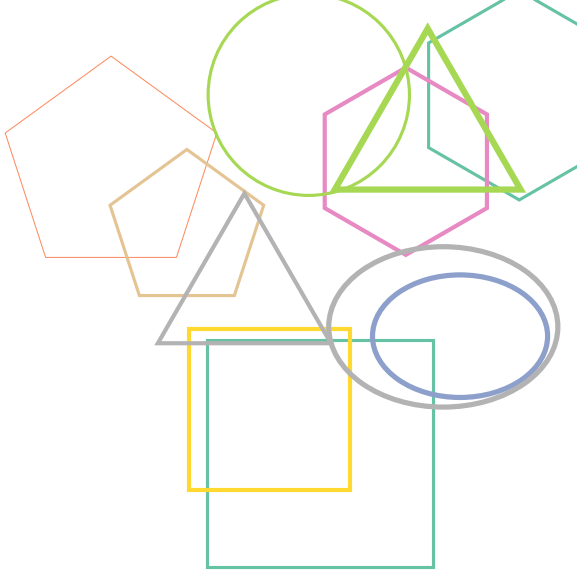[{"shape": "square", "thickness": 1.5, "radius": 0.98, "center": [0.554, 0.214]}, {"shape": "hexagon", "thickness": 1.5, "radius": 0.91, "center": [0.899, 0.834]}, {"shape": "pentagon", "thickness": 0.5, "radius": 0.96, "center": [0.192, 0.709]}, {"shape": "oval", "thickness": 2.5, "radius": 0.76, "center": [0.797, 0.417]}, {"shape": "hexagon", "thickness": 2, "radius": 0.81, "center": [0.703, 0.72]}, {"shape": "circle", "thickness": 1.5, "radius": 0.87, "center": [0.535, 0.835]}, {"shape": "triangle", "thickness": 3, "radius": 0.93, "center": [0.741, 0.764]}, {"shape": "square", "thickness": 2, "radius": 0.7, "center": [0.467, 0.29]}, {"shape": "pentagon", "thickness": 1.5, "radius": 0.7, "center": [0.324, 0.6]}, {"shape": "triangle", "thickness": 2, "radius": 0.86, "center": [0.423, 0.491]}, {"shape": "oval", "thickness": 2.5, "radius": 0.99, "center": [0.768, 0.433]}]